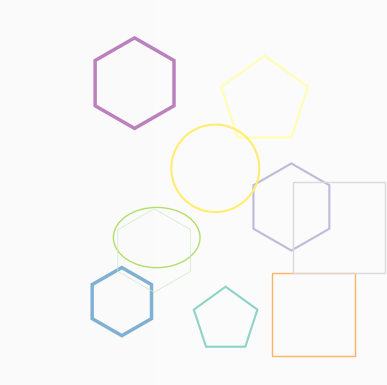[{"shape": "pentagon", "thickness": 1.5, "radius": 0.43, "center": [0.582, 0.169]}, {"shape": "pentagon", "thickness": 1.5, "radius": 0.59, "center": [0.683, 0.738]}, {"shape": "hexagon", "thickness": 1.5, "radius": 0.57, "center": [0.752, 0.462]}, {"shape": "hexagon", "thickness": 2.5, "radius": 0.44, "center": [0.314, 0.217]}, {"shape": "square", "thickness": 1, "radius": 0.54, "center": [0.809, 0.184]}, {"shape": "oval", "thickness": 1, "radius": 0.56, "center": [0.404, 0.383]}, {"shape": "square", "thickness": 1, "radius": 0.59, "center": [0.874, 0.41]}, {"shape": "hexagon", "thickness": 2.5, "radius": 0.59, "center": [0.347, 0.784]}, {"shape": "hexagon", "thickness": 0.5, "radius": 0.54, "center": [0.398, 0.349]}, {"shape": "circle", "thickness": 1.5, "radius": 0.57, "center": [0.556, 0.563]}]